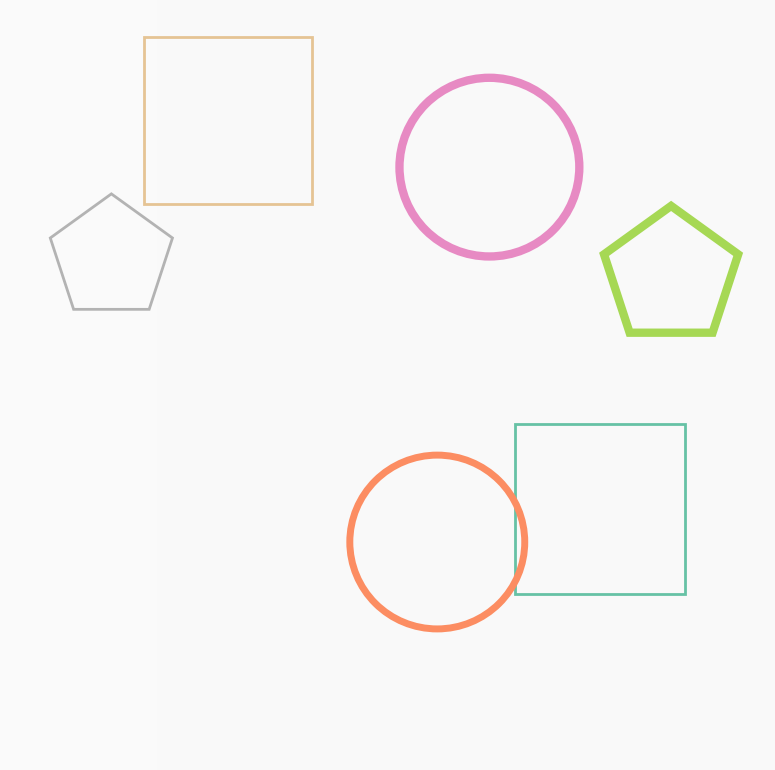[{"shape": "square", "thickness": 1, "radius": 0.55, "center": [0.774, 0.339]}, {"shape": "circle", "thickness": 2.5, "radius": 0.56, "center": [0.564, 0.296]}, {"shape": "circle", "thickness": 3, "radius": 0.58, "center": [0.631, 0.783]}, {"shape": "pentagon", "thickness": 3, "radius": 0.46, "center": [0.866, 0.642]}, {"shape": "square", "thickness": 1, "radius": 0.54, "center": [0.294, 0.843]}, {"shape": "pentagon", "thickness": 1, "radius": 0.41, "center": [0.144, 0.665]}]